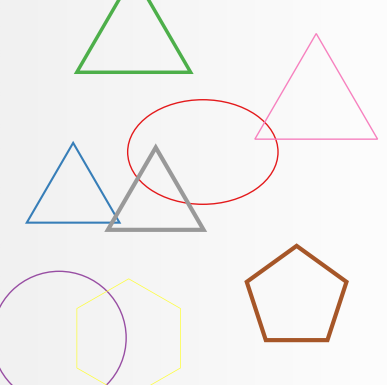[{"shape": "oval", "thickness": 1, "radius": 0.97, "center": [0.523, 0.605]}, {"shape": "triangle", "thickness": 1.5, "radius": 0.69, "center": [0.189, 0.491]}, {"shape": "triangle", "thickness": 2.5, "radius": 0.85, "center": [0.345, 0.897]}, {"shape": "circle", "thickness": 1, "radius": 0.86, "center": [0.153, 0.122]}, {"shape": "hexagon", "thickness": 0.5, "radius": 0.77, "center": [0.332, 0.121]}, {"shape": "pentagon", "thickness": 3, "radius": 0.68, "center": [0.765, 0.226]}, {"shape": "triangle", "thickness": 1, "radius": 0.91, "center": [0.816, 0.73]}, {"shape": "triangle", "thickness": 3, "radius": 0.71, "center": [0.402, 0.474]}]